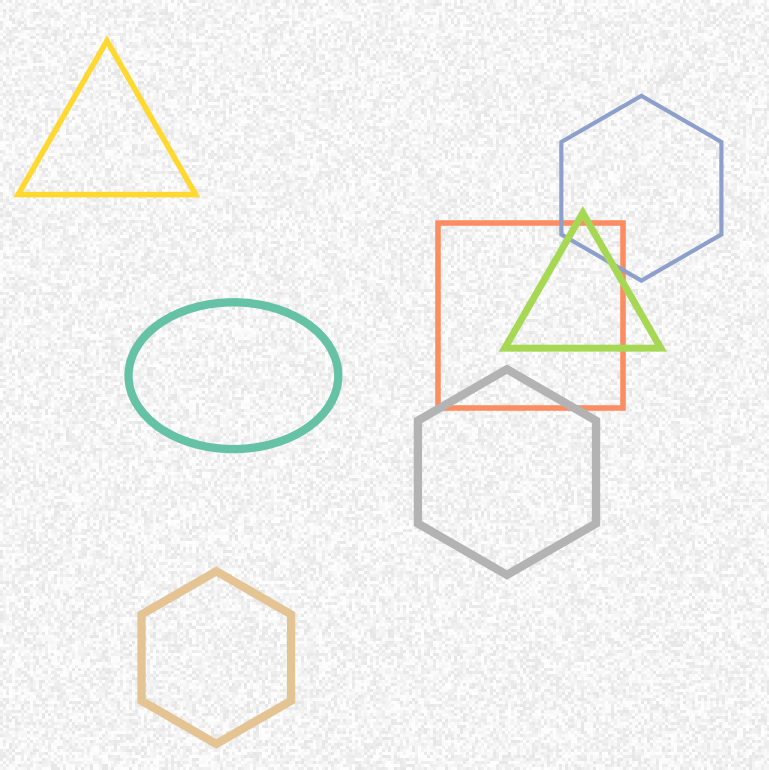[{"shape": "oval", "thickness": 3, "radius": 0.68, "center": [0.303, 0.512]}, {"shape": "square", "thickness": 2, "radius": 0.6, "center": [0.689, 0.59]}, {"shape": "hexagon", "thickness": 1.5, "radius": 0.6, "center": [0.833, 0.756]}, {"shape": "triangle", "thickness": 2.5, "radius": 0.59, "center": [0.757, 0.606]}, {"shape": "triangle", "thickness": 2, "radius": 0.67, "center": [0.139, 0.814]}, {"shape": "hexagon", "thickness": 3, "radius": 0.56, "center": [0.281, 0.146]}, {"shape": "hexagon", "thickness": 3, "radius": 0.67, "center": [0.658, 0.387]}]